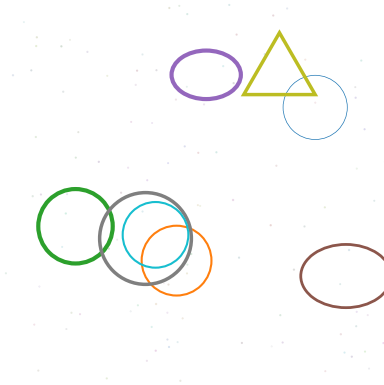[{"shape": "circle", "thickness": 0.5, "radius": 0.42, "center": [0.819, 0.721]}, {"shape": "circle", "thickness": 1.5, "radius": 0.45, "center": [0.459, 0.323]}, {"shape": "circle", "thickness": 3, "radius": 0.48, "center": [0.196, 0.412]}, {"shape": "oval", "thickness": 3, "radius": 0.45, "center": [0.536, 0.806]}, {"shape": "oval", "thickness": 2, "radius": 0.59, "center": [0.899, 0.283]}, {"shape": "circle", "thickness": 2.5, "radius": 0.6, "center": [0.378, 0.381]}, {"shape": "triangle", "thickness": 2.5, "radius": 0.54, "center": [0.726, 0.808]}, {"shape": "circle", "thickness": 1.5, "radius": 0.43, "center": [0.404, 0.39]}]